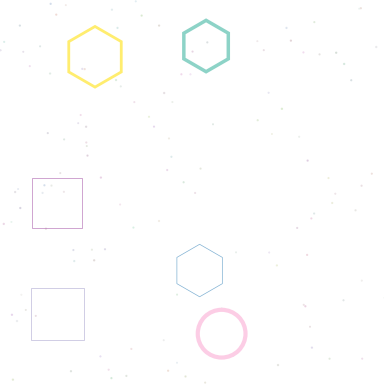[{"shape": "hexagon", "thickness": 2.5, "radius": 0.33, "center": [0.535, 0.88]}, {"shape": "square", "thickness": 0.5, "radius": 0.34, "center": [0.149, 0.184]}, {"shape": "hexagon", "thickness": 0.5, "radius": 0.34, "center": [0.518, 0.297]}, {"shape": "circle", "thickness": 3, "radius": 0.31, "center": [0.576, 0.133]}, {"shape": "square", "thickness": 0.5, "radius": 0.33, "center": [0.148, 0.473]}, {"shape": "hexagon", "thickness": 2, "radius": 0.39, "center": [0.247, 0.852]}]